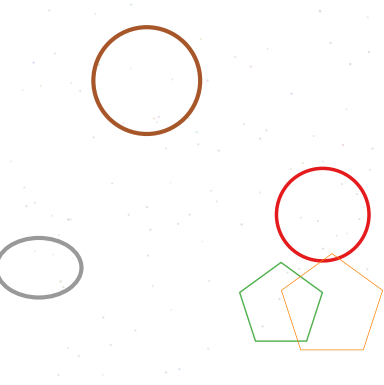[{"shape": "circle", "thickness": 2.5, "radius": 0.6, "center": [0.838, 0.443]}, {"shape": "pentagon", "thickness": 1, "radius": 0.56, "center": [0.73, 0.205]}, {"shape": "pentagon", "thickness": 0.5, "radius": 0.69, "center": [0.862, 0.203]}, {"shape": "circle", "thickness": 3, "radius": 0.69, "center": [0.381, 0.791]}, {"shape": "oval", "thickness": 3, "radius": 0.55, "center": [0.101, 0.305]}]